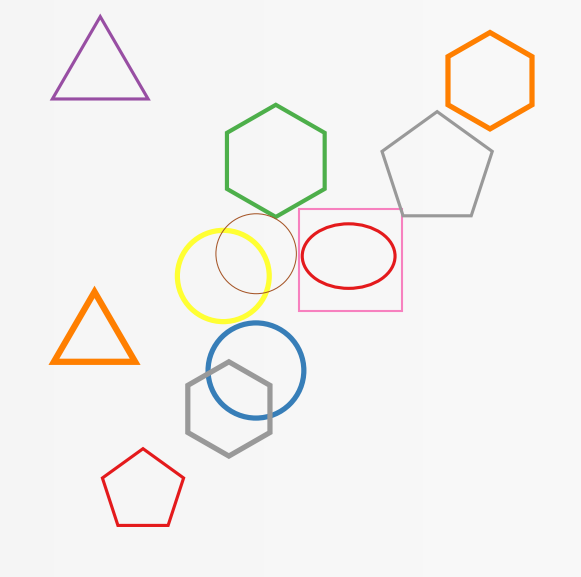[{"shape": "pentagon", "thickness": 1.5, "radius": 0.37, "center": [0.246, 0.149]}, {"shape": "oval", "thickness": 1.5, "radius": 0.4, "center": [0.6, 0.556]}, {"shape": "circle", "thickness": 2.5, "radius": 0.41, "center": [0.44, 0.358]}, {"shape": "hexagon", "thickness": 2, "radius": 0.49, "center": [0.475, 0.721]}, {"shape": "triangle", "thickness": 1.5, "radius": 0.48, "center": [0.172, 0.875]}, {"shape": "triangle", "thickness": 3, "radius": 0.4, "center": [0.163, 0.413]}, {"shape": "hexagon", "thickness": 2.5, "radius": 0.42, "center": [0.843, 0.859]}, {"shape": "circle", "thickness": 2.5, "radius": 0.4, "center": [0.384, 0.521]}, {"shape": "circle", "thickness": 0.5, "radius": 0.35, "center": [0.441, 0.56]}, {"shape": "square", "thickness": 1, "radius": 0.44, "center": [0.603, 0.55]}, {"shape": "pentagon", "thickness": 1.5, "radius": 0.5, "center": [0.752, 0.706]}, {"shape": "hexagon", "thickness": 2.5, "radius": 0.41, "center": [0.394, 0.291]}]